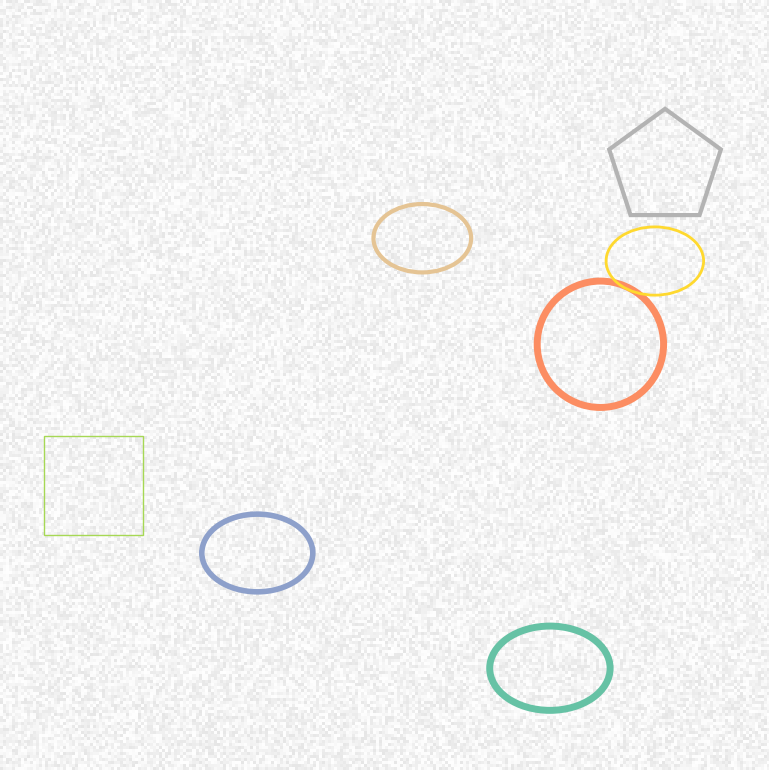[{"shape": "oval", "thickness": 2.5, "radius": 0.39, "center": [0.714, 0.132]}, {"shape": "circle", "thickness": 2.5, "radius": 0.41, "center": [0.78, 0.553]}, {"shape": "oval", "thickness": 2, "radius": 0.36, "center": [0.334, 0.282]}, {"shape": "square", "thickness": 0.5, "radius": 0.32, "center": [0.122, 0.37]}, {"shape": "oval", "thickness": 1, "radius": 0.32, "center": [0.85, 0.661]}, {"shape": "oval", "thickness": 1.5, "radius": 0.32, "center": [0.548, 0.691]}, {"shape": "pentagon", "thickness": 1.5, "radius": 0.38, "center": [0.864, 0.782]}]